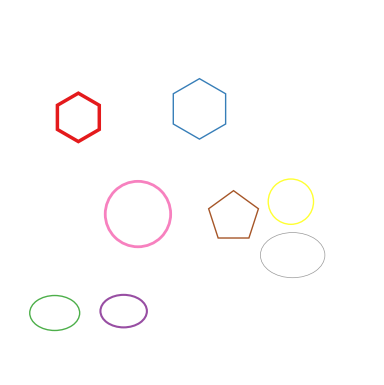[{"shape": "hexagon", "thickness": 2.5, "radius": 0.31, "center": [0.203, 0.695]}, {"shape": "hexagon", "thickness": 1, "radius": 0.39, "center": [0.518, 0.717]}, {"shape": "oval", "thickness": 1, "radius": 0.32, "center": [0.142, 0.187]}, {"shape": "oval", "thickness": 1.5, "radius": 0.3, "center": [0.321, 0.192]}, {"shape": "circle", "thickness": 1, "radius": 0.29, "center": [0.756, 0.476]}, {"shape": "pentagon", "thickness": 1, "radius": 0.34, "center": [0.607, 0.437]}, {"shape": "circle", "thickness": 2, "radius": 0.42, "center": [0.358, 0.444]}, {"shape": "oval", "thickness": 0.5, "radius": 0.42, "center": [0.76, 0.337]}]